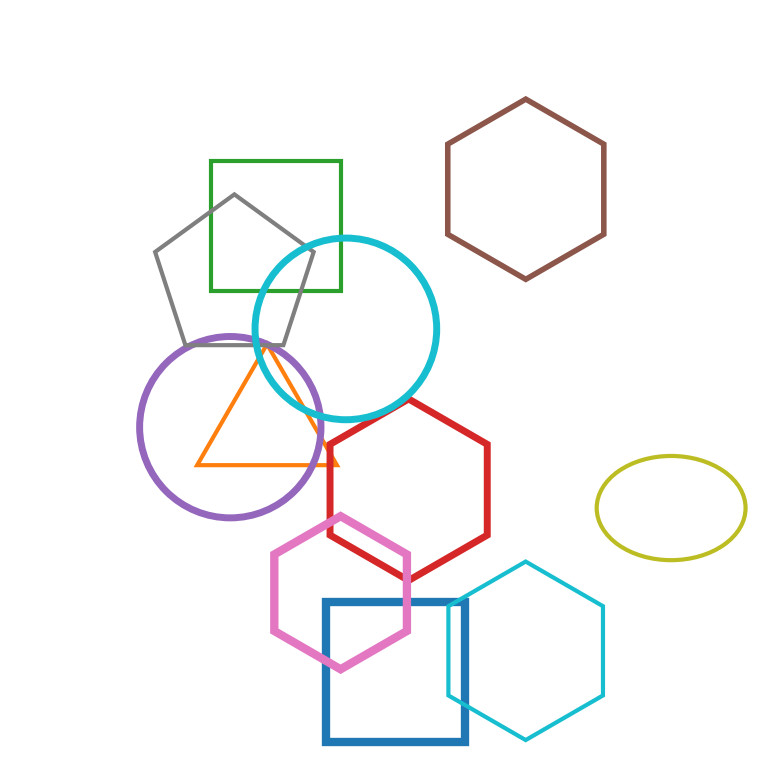[{"shape": "square", "thickness": 3, "radius": 0.45, "center": [0.514, 0.128]}, {"shape": "triangle", "thickness": 1.5, "radius": 0.52, "center": [0.347, 0.448]}, {"shape": "square", "thickness": 1.5, "radius": 0.42, "center": [0.358, 0.707]}, {"shape": "hexagon", "thickness": 2.5, "radius": 0.59, "center": [0.531, 0.364]}, {"shape": "circle", "thickness": 2.5, "radius": 0.59, "center": [0.299, 0.445]}, {"shape": "hexagon", "thickness": 2, "radius": 0.59, "center": [0.683, 0.754]}, {"shape": "hexagon", "thickness": 3, "radius": 0.5, "center": [0.442, 0.23]}, {"shape": "pentagon", "thickness": 1.5, "radius": 0.54, "center": [0.304, 0.639]}, {"shape": "oval", "thickness": 1.5, "radius": 0.48, "center": [0.872, 0.34]}, {"shape": "circle", "thickness": 2.5, "radius": 0.59, "center": [0.449, 0.573]}, {"shape": "hexagon", "thickness": 1.5, "radius": 0.58, "center": [0.683, 0.155]}]